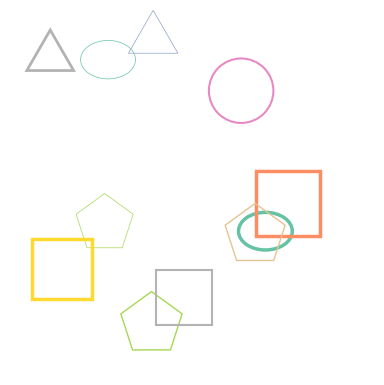[{"shape": "oval", "thickness": 2.5, "radius": 0.35, "center": [0.689, 0.4]}, {"shape": "oval", "thickness": 0.5, "radius": 0.36, "center": [0.281, 0.845]}, {"shape": "square", "thickness": 2.5, "radius": 0.42, "center": [0.747, 0.471]}, {"shape": "triangle", "thickness": 0.5, "radius": 0.37, "center": [0.398, 0.899]}, {"shape": "circle", "thickness": 1.5, "radius": 0.42, "center": [0.626, 0.764]}, {"shape": "pentagon", "thickness": 1, "radius": 0.42, "center": [0.393, 0.159]}, {"shape": "pentagon", "thickness": 0.5, "radius": 0.39, "center": [0.272, 0.419]}, {"shape": "square", "thickness": 2.5, "radius": 0.39, "center": [0.16, 0.302]}, {"shape": "pentagon", "thickness": 1, "radius": 0.41, "center": [0.663, 0.39]}, {"shape": "square", "thickness": 1.5, "radius": 0.36, "center": [0.478, 0.227]}, {"shape": "triangle", "thickness": 2, "radius": 0.35, "center": [0.13, 0.852]}]